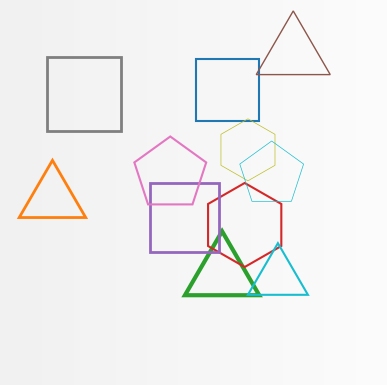[{"shape": "square", "thickness": 1.5, "radius": 0.41, "center": [0.587, 0.767]}, {"shape": "triangle", "thickness": 2, "radius": 0.5, "center": [0.135, 0.485]}, {"shape": "triangle", "thickness": 3, "radius": 0.55, "center": [0.573, 0.289]}, {"shape": "hexagon", "thickness": 1.5, "radius": 0.55, "center": [0.631, 0.416]}, {"shape": "square", "thickness": 2, "radius": 0.45, "center": [0.476, 0.434]}, {"shape": "triangle", "thickness": 1, "radius": 0.55, "center": [0.757, 0.861]}, {"shape": "pentagon", "thickness": 1.5, "radius": 0.49, "center": [0.439, 0.548]}, {"shape": "square", "thickness": 2, "radius": 0.48, "center": [0.217, 0.756]}, {"shape": "hexagon", "thickness": 0.5, "radius": 0.4, "center": [0.64, 0.611]}, {"shape": "triangle", "thickness": 1.5, "radius": 0.45, "center": [0.717, 0.279]}, {"shape": "pentagon", "thickness": 0.5, "radius": 0.43, "center": [0.701, 0.547]}]